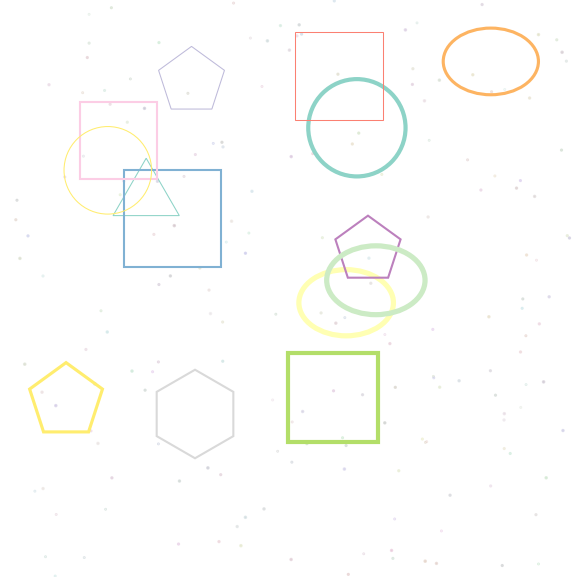[{"shape": "circle", "thickness": 2, "radius": 0.42, "center": [0.618, 0.778]}, {"shape": "triangle", "thickness": 0.5, "radius": 0.33, "center": [0.253, 0.659]}, {"shape": "oval", "thickness": 2.5, "radius": 0.41, "center": [0.599, 0.475]}, {"shape": "pentagon", "thickness": 0.5, "radius": 0.3, "center": [0.332, 0.859]}, {"shape": "square", "thickness": 0.5, "radius": 0.38, "center": [0.587, 0.868]}, {"shape": "square", "thickness": 1, "radius": 0.42, "center": [0.298, 0.621]}, {"shape": "oval", "thickness": 1.5, "radius": 0.41, "center": [0.85, 0.893]}, {"shape": "square", "thickness": 2, "radius": 0.39, "center": [0.577, 0.311]}, {"shape": "square", "thickness": 1, "radius": 0.33, "center": [0.205, 0.756]}, {"shape": "hexagon", "thickness": 1, "radius": 0.38, "center": [0.338, 0.282]}, {"shape": "pentagon", "thickness": 1, "radius": 0.3, "center": [0.637, 0.566]}, {"shape": "oval", "thickness": 2.5, "radius": 0.43, "center": [0.651, 0.514]}, {"shape": "circle", "thickness": 0.5, "radius": 0.38, "center": [0.187, 0.704]}, {"shape": "pentagon", "thickness": 1.5, "radius": 0.33, "center": [0.114, 0.305]}]